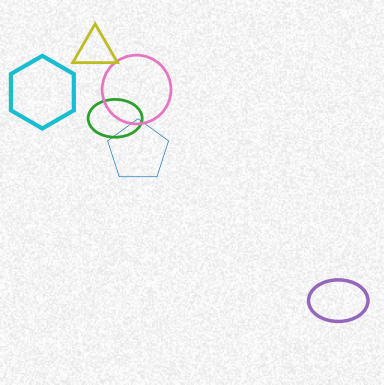[{"shape": "pentagon", "thickness": 0.5, "radius": 0.42, "center": [0.359, 0.608]}, {"shape": "oval", "thickness": 2, "radius": 0.35, "center": [0.299, 0.693]}, {"shape": "oval", "thickness": 2.5, "radius": 0.39, "center": [0.879, 0.219]}, {"shape": "circle", "thickness": 2, "radius": 0.45, "center": [0.355, 0.767]}, {"shape": "triangle", "thickness": 2, "radius": 0.34, "center": [0.247, 0.871]}, {"shape": "hexagon", "thickness": 3, "radius": 0.47, "center": [0.11, 0.761]}]